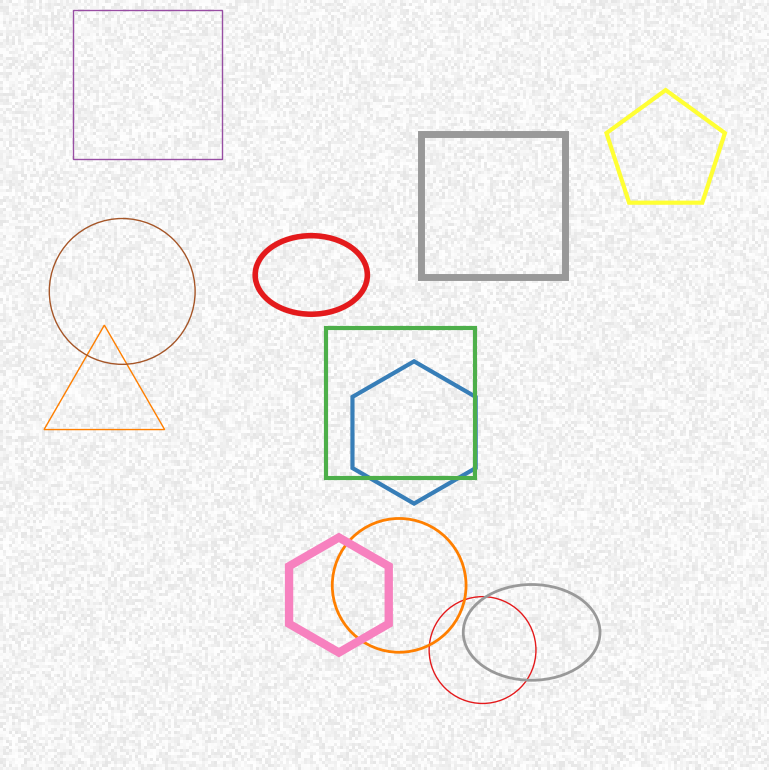[{"shape": "oval", "thickness": 2, "radius": 0.36, "center": [0.404, 0.643]}, {"shape": "circle", "thickness": 0.5, "radius": 0.35, "center": [0.627, 0.156]}, {"shape": "hexagon", "thickness": 1.5, "radius": 0.46, "center": [0.538, 0.438]}, {"shape": "square", "thickness": 1.5, "radius": 0.48, "center": [0.52, 0.477]}, {"shape": "square", "thickness": 0.5, "radius": 0.48, "center": [0.192, 0.89]}, {"shape": "circle", "thickness": 1, "radius": 0.43, "center": [0.518, 0.24]}, {"shape": "triangle", "thickness": 0.5, "radius": 0.45, "center": [0.136, 0.487]}, {"shape": "pentagon", "thickness": 1.5, "radius": 0.4, "center": [0.865, 0.802]}, {"shape": "circle", "thickness": 0.5, "radius": 0.47, "center": [0.159, 0.622]}, {"shape": "hexagon", "thickness": 3, "radius": 0.37, "center": [0.44, 0.227]}, {"shape": "oval", "thickness": 1, "radius": 0.44, "center": [0.69, 0.179]}, {"shape": "square", "thickness": 2.5, "radius": 0.47, "center": [0.64, 0.733]}]